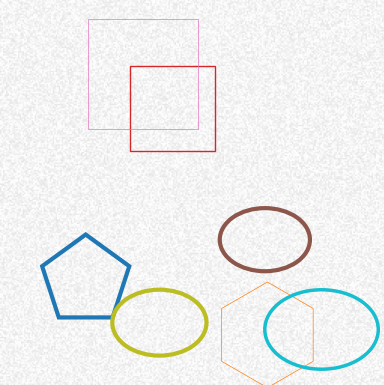[{"shape": "pentagon", "thickness": 3, "radius": 0.6, "center": [0.223, 0.272]}, {"shape": "hexagon", "thickness": 0.5, "radius": 0.69, "center": [0.695, 0.13]}, {"shape": "square", "thickness": 1, "radius": 0.55, "center": [0.448, 0.717]}, {"shape": "oval", "thickness": 3, "radius": 0.59, "center": [0.688, 0.377]}, {"shape": "square", "thickness": 0.5, "radius": 0.71, "center": [0.371, 0.809]}, {"shape": "oval", "thickness": 3, "radius": 0.61, "center": [0.414, 0.162]}, {"shape": "oval", "thickness": 2.5, "radius": 0.74, "center": [0.835, 0.144]}]